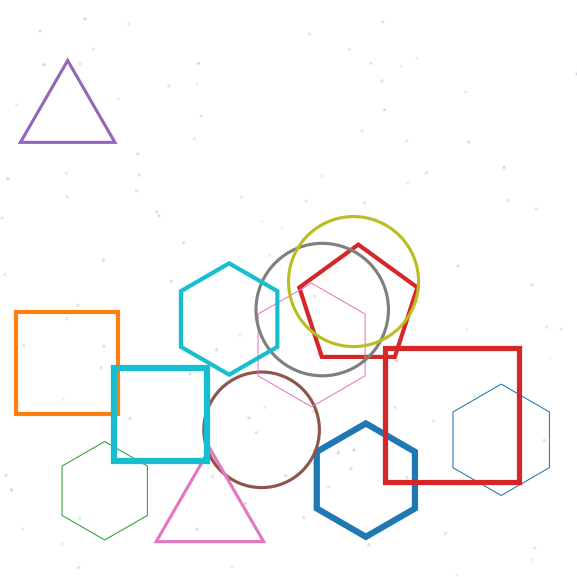[{"shape": "hexagon", "thickness": 3, "radius": 0.49, "center": [0.634, 0.168]}, {"shape": "hexagon", "thickness": 0.5, "radius": 0.48, "center": [0.868, 0.238]}, {"shape": "square", "thickness": 2, "radius": 0.44, "center": [0.116, 0.37]}, {"shape": "hexagon", "thickness": 0.5, "radius": 0.43, "center": [0.181, 0.149]}, {"shape": "square", "thickness": 2.5, "radius": 0.58, "center": [0.782, 0.281]}, {"shape": "pentagon", "thickness": 2, "radius": 0.54, "center": [0.621, 0.468]}, {"shape": "triangle", "thickness": 1.5, "radius": 0.47, "center": [0.117, 0.8]}, {"shape": "circle", "thickness": 1.5, "radius": 0.5, "center": [0.453, 0.255]}, {"shape": "hexagon", "thickness": 0.5, "radius": 0.54, "center": [0.54, 0.402]}, {"shape": "triangle", "thickness": 1.5, "radius": 0.54, "center": [0.364, 0.115]}, {"shape": "circle", "thickness": 1.5, "radius": 0.57, "center": [0.558, 0.463]}, {"shape": "circle", "thickness": 1.5, "radius": 0.56, "center": [0.612, 0.512]}, {"shape": "hexagon", "thickness": 2, "radius": 0.48, "center": [0.397, 0.447]}, {"shape": "square", "thickness": 3, "radius": 0.4, "center": [0.278, 0.282]}]